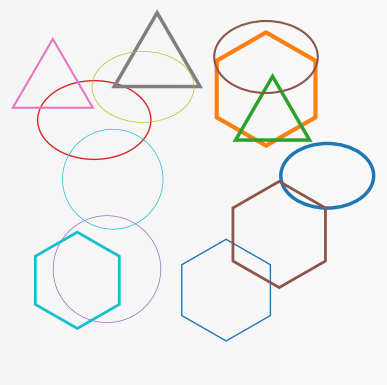[{"shape": "oval", "thickness": 2.5, "radius": 0.6, "center": [0.844, 0.543]}, {"shape": "hexagon", "thickness": 1, "radius": 0.66, "center": [0.583, 0.246]}, {"shape": "hexagon", "thickness": 3, "radius": 0.74, "center": [0.687, 0.769]}, {"shape": "triangle", "thickness": 2.5, "radius": 0.55, "center": [0.703, 0.691]}, {"shape": "oval", "thickness": 1, "radius": 0.73, "center": [0.243, 0.688]}, {"shape": "circle", "thickness": 0.5, "radius": 0.69, "center": [0.276, 0.301]}, {"shape": "oval", "thickness": 1.5, "radius": 0.67, "center": [0.686, 0.852]}, {"shape": "hexagon", "thickness": 2, "radius": 0.69, "center": [0.72, 0.391]}, {"shape": "triangle", "thickness": 1.5, "radius": 0.6, "center": [0.136, 0.78]}, {"shape": "triangle", "thickness": 2.5, "radius": 0.64, "center": [0.405, 0.839]}, {"shape": "oval", "thickness": 0.5, "radius": 0.66, "center": [0.369, 0.774]}, {"shape": "circle", "thickness": 0.5, "radius": 0.65, "center": [0.291, 0.534]}, {"shape": "hexagon", "thickness": 2, "radius": 0.63, "center": [0.2, 0.272]}]